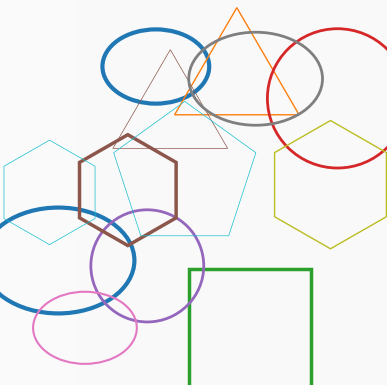[{"shape": "oval", "thickness": 3, "radius": 0.98, "center": [0.15, 0.323]}, {"shape": "oval", "thickness": 3, "radius": 0.69, "center": [0.402, 0.827]}, {"shape": "triangle", "thickness": 1, "radius": 0.93, "center": [0.611, 0.795]}, {"shape": "square", "thickness": 2.5, "radius": 0.79, "center": [0.646, 0.143]}, {"shape": "circle", "thickness": 2, "radius": 0.9, "center": [0.871, 0.745]}, {"shape": "circle", "thickness": 2, "radius": 0.73, "center": [0.38, 0.309]}, {"shape": "hexagon", "thickness": 2.5, "radius": 0.72, "center": [0.33, 0.506]}, {"shape": "triangle", "thickness": 0.5, "radius": 0.86, "center": [0.439, 0.7]}, {"shape": "oval", "thickness": 1.5, "radius": 0.67, "center": [0.219, 0.149]}, {"shape": "oval", "thickness": 2, "radius": 0.86, "center": [0.66, 0.796]}, {"shape": "hexagon", "thickness": 1, "radius": 0.83, "center": [0.853, 0.52]}, {"shape": "pentagon", "thickness": 0.5, "radius": 0.96, "center": [0.477, 0.544]}, {"shape": "hexagon", "thickness": 0.5, "radius": 0.68, "center": [0.128, 0.5]}]